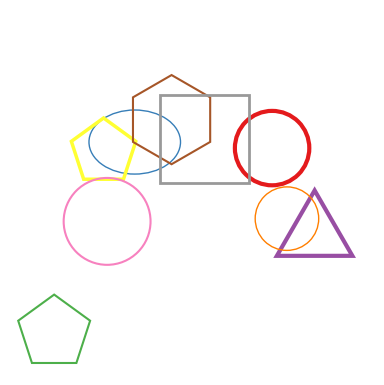[{"shape": "circle", "thickness": 3, "radius": 0.48, "center": [0.707, 0.615]}, {"shape": "oval", "thickness": 1, "radius": 0.59, "center": [0.35, 0.631]}, {"shape": "pentagon", "thickness": 1.5, "radius": 0.49, "center": [0.141, 0.137]}, {"shape": "triangle", "thickness": 3, "radius": 0.57, "center": [0.817, 0.392]}, {"shape": "circle", "thickness": 1, "radius": 0.41, "center": [0.745, 0.432]}, {"shape": "pentagon", "thickness": 2.5, "radius": 0.44, "center": [0.269, 0.606]}, {"shape": "hexagon", "thickness": 1.5, "radius": 0.58, "center": [0.446, 0.689]}, {"shape": "circle", "thickness": 1.5, "radius": 0.56, "center": [0.278, 0.425]}, {"shape": "square", "thickness": 2, "radius": 0.57, "center": [0.531, 0.639]}]